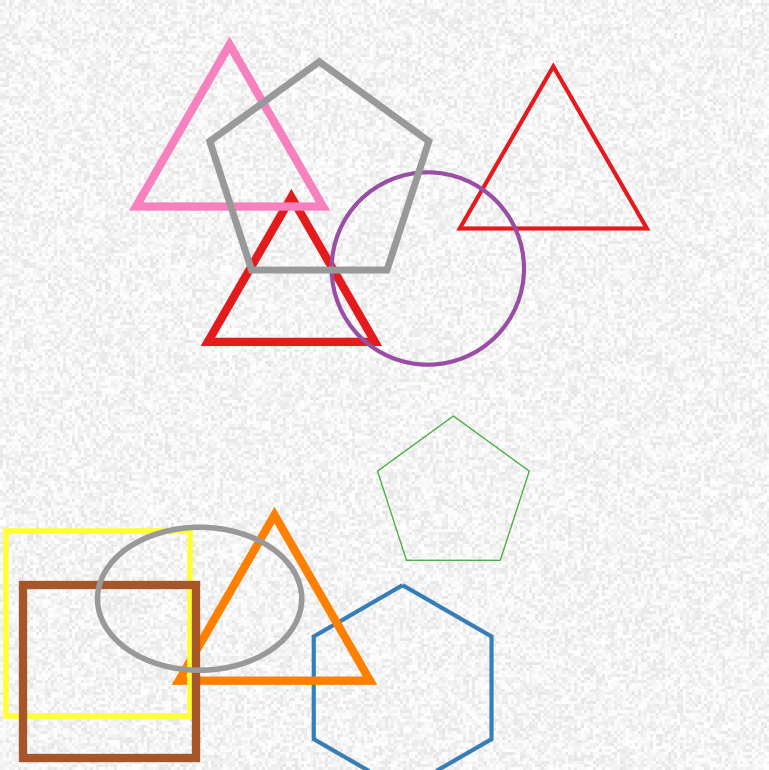[{"shape": "triangle", "thickness": 3, "radius": 0.63, "center": [0.378, 0.619]}, {"shape": "triangle", "thickness": 1.5, "radius": 0.7, "center": [0.719, 0.773]}, {"shape": "hexagon", "thickness": 1.5, "radius": 0.67, "center": [0.523, 0.107]}, {"shape": "pentagon", "thickness": 0.5, "radius": 0.52, "center": [0.589, 0.356]}, {"shape": "circle", "thickness": 1.5, "radius": 0.62, "center": [0.556, 0.651]}, {"shape": "triangle", "thickness": 3, "radius": 0.72, "center": [0.356, 0.188]}, {"shape": "square", "thickness": 2, "radius": 0.6, "center": [0.127, 0.19]}, {"shape": "square", "thickness": 3, "radius": 0.56, "center": [0.142, 0.128]}, {"shape": "triangle", "thickness": 3, "radius": 0.7, "center": [0.298, 0.802]}, {"shape": "oval", "thickness": 2, "radius": 0.66, "center": [0.259, 0.222]}, {"shape": "pentagon", "thickness": 2.5, "radius": 0.75, "center": [0.415, 0.77]}]